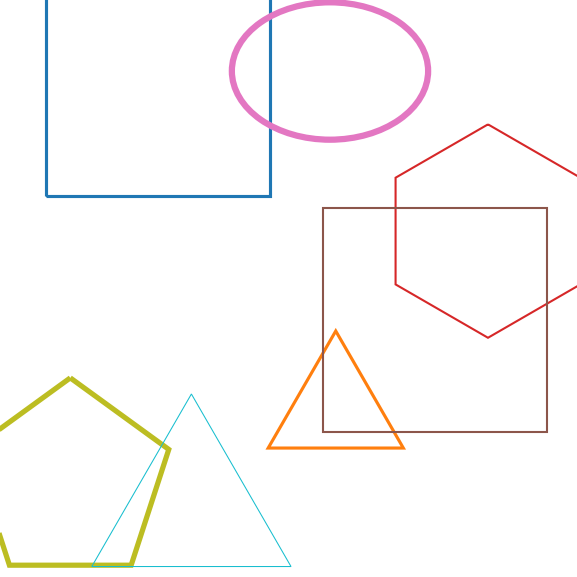[{"shape": "square", "thickness": 1.5, "radius": 0.97, "center": [0.274, 0.854]}, {"shape": "triangle", "thickness": 1.5, "radius": 0.68, "center": [0.581, 0.291]}, {"shape": "hexagon", "thickness": 1, "radius": 0.92, "center": [0.845, 0.599]}, {"shape": "square", "thickness": 1, "radius": 0.97, "center": [0.753, 0.445]}, {"shape": "oval", "thickness": 3, "radius": 0.85, "center": [0.571, 0.876]}, {"shape": "pentagon", "thickness": 2.5, "radius": 0.9, "center": [0.122, 0.165]}, {"shape": "triangle", "thickness": 0.5, "radius": 1.0, "center": [0.331, 0.118]}]